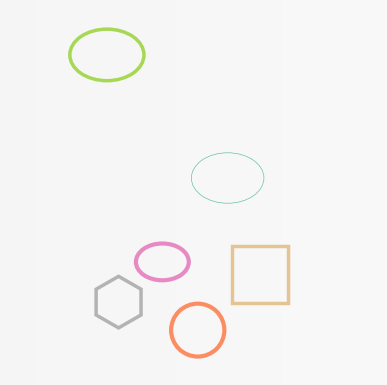[{"shape": "oval", "thickness": 0.5, "radius": 0.47, "center": [0.587, 0.538]}, {"shape": "circle", "thickness": 3, "radius": 0.34, "center": [0.51, 0.143]}, {"shape": "oval", "thickness": 3, "radius": 0.34, "center": [0.419, 0.32]}, {"shape": "oval", "thickness": 2.5, "radius": 0.48, "center": [0.276, 0.857]}, {"shape": "square", "thickness": 2.5, "radius": 0.36, "center": [0.671, 0.287]}, {"shape": "hexagon", "thickness": 2.5, "radius": 0.33, "center": [0.306, 0.215]}]